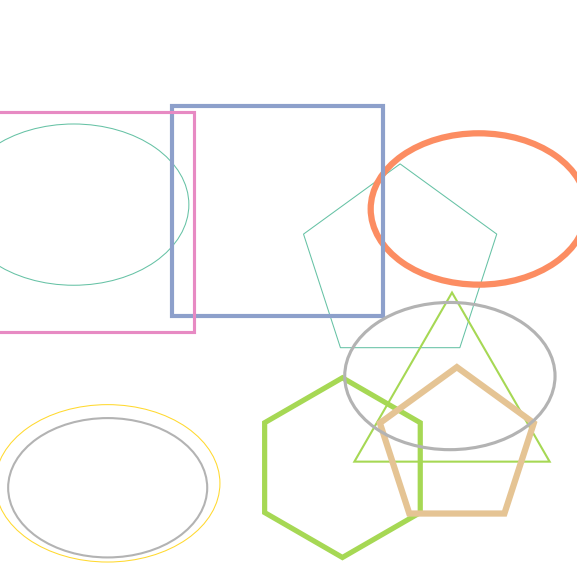[{"shape": "pentagon", "thickness": 0.5, "radius": 0.88, "center": [0.693, 0.539]}, {"shape": "oval", "thickness": 0.5, "radius": 1.0, "center": [0.128, 0.645]}, {"shape": "oval", "thickness": 3, "radius": 0.94, "center": [0.829, 0.637]}, {"shape": "square", "thickness": 2, "radius": 0.91, "center": [0.481, 0.634]}, {"shape": "square", "thickness": 1.5, "radius": 0.95, "center": [0.145, 0.615]}, {"shape": "hexagon", "thickness": 2.5, "radius": 0.78, "center": [0.593, 0.189]}, {"shape": "triangle", "thickness": 1, "radius": 0.98, "center": [0.783, 0.297]}, {"shape": "oval", "thickness": 0.5, "radius": 0.97, "center": [0.186, 0.162]}, {"shape": "pentagon", "thickness": 3, "radius": 0.7, "center": [0.791, 0.223]}, {"shape": "oval", "thickness": 1.5, "radius": 0.91, "center": [0.779, 0.348]}, {"shape": "oval", "thickness": 1, "radius": 0.86, "center": [0.186, 0.155]}]